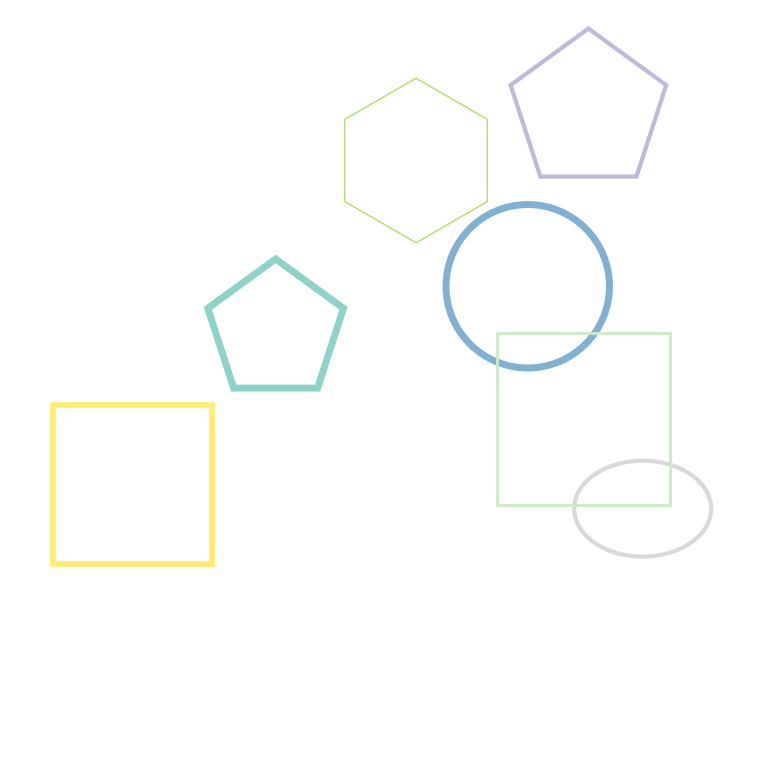[{"shape": "pentagon", "thickness": 2.5, "radius": 0.46, "center": [0.358, 0.571]}, {"shape": "pentagon", "thickness": 1.5, "radius": 0.53, "center": [0.764, 0.857]}, {"shape": "circle", "thickness": 2.5, "radius": 0.53, "center": [0.685, 0.628]}, {"shape": "hexagon", "thickness": 0.5, "radius": 0.53, "center": [0.54, 0.792]}, {"shape": "oval", "thickness": 1.5, "radius": 0.44, "center": [0.835, 0.339]}, {"shape": "square", "thickness": 1, "radius": 0.56, "center": [0.757, 0.456]}, {"shape": "square", "thickness": 2, "radius": 0.52, "center": [0.172, 0.371]}]